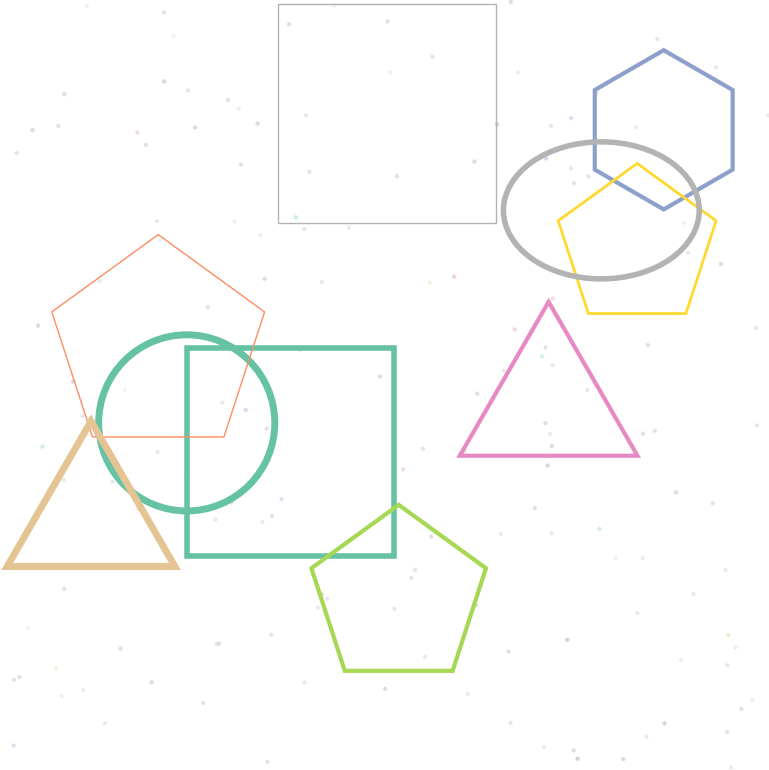[{"shape": "square", "thickness": 2, "radius": 0.67, "center": [0.377, 0.413]}, {"shape": "circle", "thickness": 2.5, "radius": 0.57, "center": [0.243, 0.451]}, {"shape": "pentagon", "thickness": 0.5, "radius": 0.73, "center": [0.205, 0.55]}, {"shape": "hexagon", "thickness": 1.5, "radius": 0.52, "center": [0.862, 0.831]}, {"shape": "triangle", "thickness": 1.5, "radius": 0.67, "center": [0.713, 0.475]}, {"shape": "pentagon", "thickness": 1.5, "radius": 0.6, "center": [0.518, 0.225]}, {"shape": "pentagon", "thickness": 1, "radius": 0.54, "center": [0.827, 0.68]}, {"shape": "triangle", "thickness": 2.5, "radius": 0.63, "center": [0.118, 0.327]}, {"shape": "oval", "thickness": 2, "radius": 0.64, "center": [0.781, 0.727]}, {"shape": "square", "thickness": 0.5, "radius": 0.71, "center": [0.503, 0.853]}]